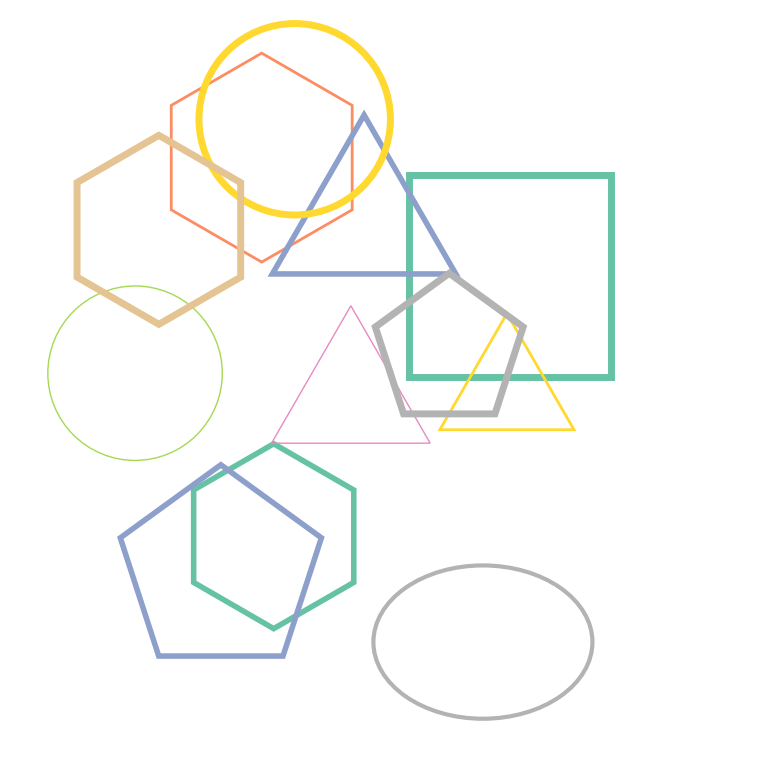[{"shape": "square", "thickness": 2.5, "radius": 0.66, "center": [0.663, 0.642]}, {"shape": "hexagon", "thickness": 2, "radius": 0.6, "center": [0.355, 0.304]}, {"shape": "hexagon", "thickness": 1, "radius": 0.68, "center": [0.34, 0.795]}, {"shape": "pentagon", "thickness": 2, "radius": 0.69, "center": [0.287, 0.259]}, {"shape": "triangle", "thickness": 2, "radius": 0.69, "center": [0.473, 0.713]}, {"shape": "triangle", "thickness": 0.5, "radius": 0.59, "center": [0.456, 0.484]}, {"shape": "circle", "thickness": 0.5, "radius": 0.57, "center": [0.175, 0.515]}, {"shape": "triangle", "thickness": 1, "radius": 0.5, "center": [0.658, 0.492]}, {"shape": "circle", "thickness": 2.5, "radius": 0.62, "center": [0.383, 0.845]}, {"shape": "hexagon", "thickness": 2.5, "radius": 0.61, "center": [0.206, 0.702]}, {"shape": "oval", "thickness": 1.5, "radius": 0.71, "center": [0.627, 0.166]}, {"shape": "pentagon", "thickness": 2.5, "radius": 0.5, "center": [0.583, 0.544]}]